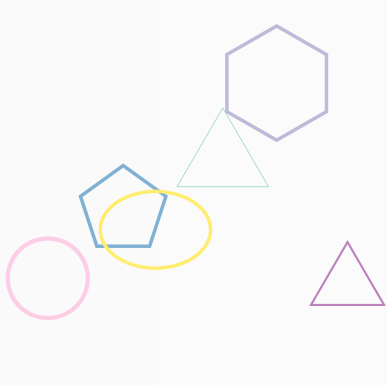[{"shape": "triangle", "thickness": 0.5, "radius": 0.68, "center": [0.575, 0.583]}, {"shape": "hexagon", "thickness": 2.5, "radius": 0.74, "center": [0.714, 0.784]}, {"shape": "pentagon", "thickness": 2.5, "radius": 0.58, "center": [0.318, 0.454]}, {"shape": "circle", "thickness": 3, "radius": 0.52, "center": [0.123, 0.277]}, {"shape": "triangle", "thickness": 1.5, "radius": 0.54, "center": [0.897, 0.262]}, {"shape": "oval", "thickness": 2.5, "radius": 0.71, "center": [0.401, 0.403]}]